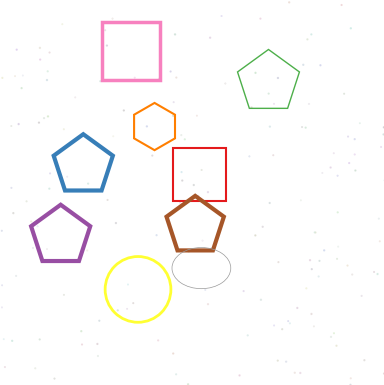[{"shape": "square", "thickness": 1.5, "radius": 0.34, "center": [0.519, 0.547]}, {"shape": "pentagon", "thickness": 3, "radius": 0.4, "center": [0.216, 0.571]}, {"shape": "pentagon", "thickness": 1, "radius": 0.42, "center": [0.697, 0.787]}, {"shape": "pentagon", "thickness": 3, "radius": 0.4, "center": [0.158, 0.387]}, {"shape": "hexagon", "thickness": 1.5, "radius": 0.31, "center": [0.401, 0.671]}, {"shape": "circle", "thickness": 2, "radius": 0.43, "center": [0.358, 0.248]}, {"shape": "pentagon", "thickness": 3, "radius": 0.39, "center": [0.507, 0.413]}, {"shape": "square", "thickness": 2.5, "radius": 0.38, "center": [0.34, 0.868]}, {"shape": "oval", "thickness": 0.5, "radius": 0.38, "center": [0.523, 0.304]}]